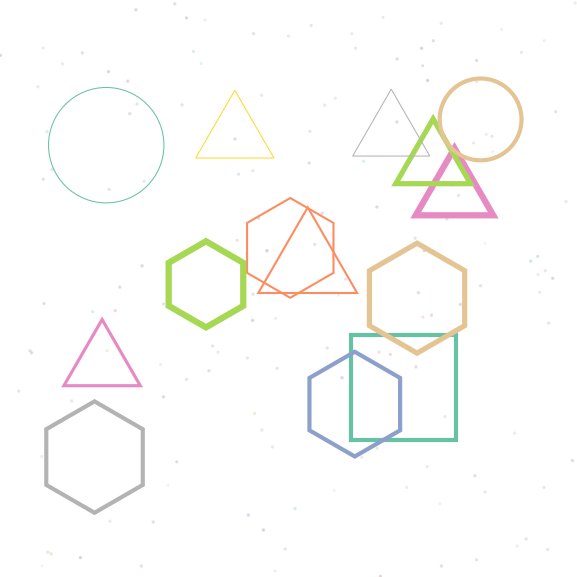[{"shape": "square", "thickness": 2, "radius": 0.46, "center": [0.699, 0.328]}, {"shape": "circle", "thickness": 0.5, "radius": 0.5, "center": [0.184, 0.748]}, {"shape": "triangle", "thickness": 1, "radius": 0.49, "center": [0.533, 0.541]}, {"shape": "hexagon", "thickness": 1, "radius": 0.43, "center": [0.503, 0.57]}, {"shape": "hexagon", "thickness": 2, "radius": 0.45, "center": [0.614, 0.299]}, {"shape": "triangle", "thickness": 1.5, "radius": 0.38, "center": [0.177, 0.369]}, {"shape": "triangle", "thickness": 3, "radius": 0.39, "center": [0.787, 0.665]}, {"shape": "triangle", "thickness": 2.5, "radius": 0.37, "center": [0.75, 0.718]}, {"shape": "hexagon", "thickness": 3, "radius": 0.37, "center": [0.357, 0.507]}, {"shape": "triangle", "thickness": 0.5, "radius": 0.39, "center": [0.407, 0.765]}, {"shape": "circle", "thickness": 2, "radius": 0.35, "center": [0.832, 0.792]}, {"shape": "hexagon", "thickness": 2.5, "radius": 0.48, "center": [0.722, 0.483]}, {"shape": "triangle", "thickness": 0.5, "radius": 0.39, "center": [0.677, 0.768]}, {"shape": "hexagon", "thickness": 2, "radius": 0.48, "center": [0.164, 0.208]}]